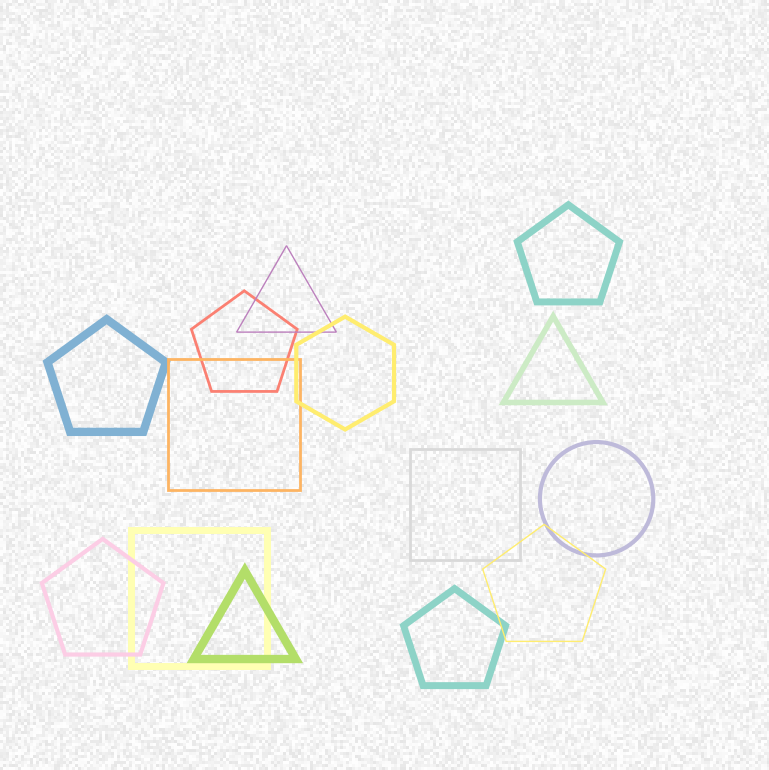[{"shape": "pentagon", "thickness": 2.5, "radius": 0.35, "center": [0.738, 0.664]}, {"shape": "pentagon", "thickness": 2.5, "radius": 0.35, "center": [0.59, 0.166]}, {"shape": "square", "thickness": 2.5, "radius": 0.44, "center": [0.258, 0.223]}, {"shape": "circle", "thickness": 1.5, "radius": 0.37, "center": [0.775, 0.352]}, {"shape": "pentagon", "thickness": 1, "radius": 0.36, "center": [0.317, 0.55]}, {"shape": "pentagon", "thickness": 3, "radius": 0.4, "center": [0.139, 0.505]}, {"shape": "square", "thickness": 1, "radius": 0.43, "center": [0.304, 0.449]}, {"shape": "triangle", "thickness": 3, "radius": 0.38, "center": [0.318, 0.182]}, {"shape": "pentagon", "thickness": 1.5, "radius": 0.42, "center": [0.133, 0.217]}, {"shape": "square", "thickness": 1, "radius": 0.36, "center": [0.604, 0.345]}, {"shape": "triangle", "thickness": 0.5, "radius": 0.37, "center": [0.372, 0.606]}, {"shape": "triangle", "thickness": 2, "radius": 0.37, "center": [0.718, 0.515]}, {"shape": "pentagon", "thickness": 0.5, "radius": 0.42, "center": [0.707, 0.235]}, {"shape": "hexagon", "thickness": 1.5, "radius": 0.37, "center": [0.448, 0.516]}]